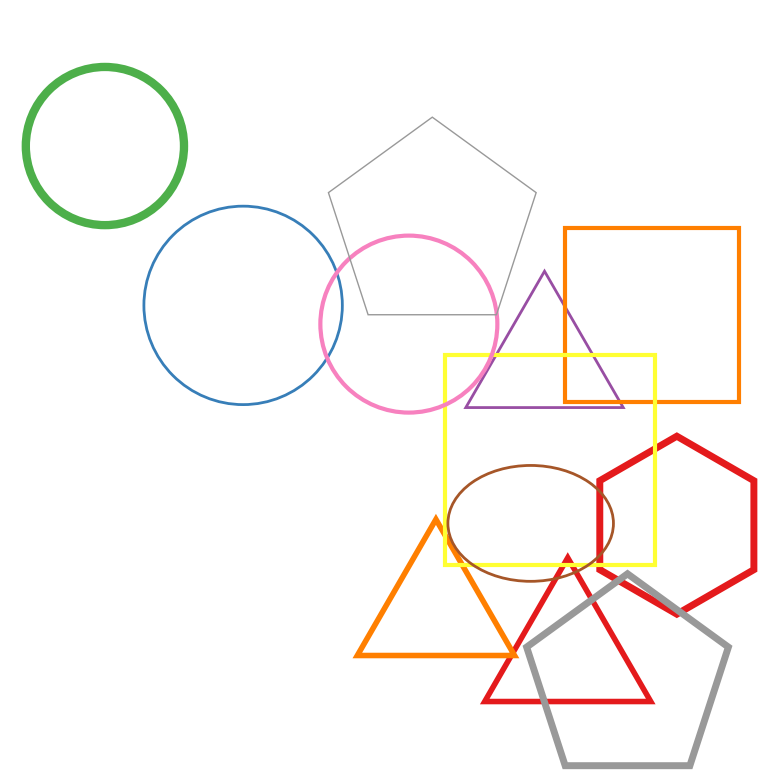[{"shape": "triangle", "thickness": 2, "radius": 0.62, "center": [0.737, 0.151]}, {"shape": "hexagon", "thickness": 2.5, "radius": 0.58, "center": [0.879, 0.318]}, {"shape": "circle", "thickness": 1, "radius": 0.64, "center": [0.316, 0.603]}, {"shape": "circle", "thickness": 3, "radius": 0.51, "center": [0.136, 0.81]}, {"shape": "triangle", "thickness": 1, "radius": 0.59, "center": [0.707, 0.53]}, {"shape": "triangle", "thickness": 2, "radius": 0.59, "center": [0.566, 0.208]}, {"shape": "square", "thickness": 1.5, "radius": 0.57, "center": [0.846, 0.591]}, {"shape": "square", "thickness": 1.5, "radius": 0.68, "center": [0.715, 0.402]}, {"shape": "oval", "thickness": 1, "radius": 0.54, "center": [0.689, 0.32]}, {"shape": "circle", "thickness": 1.5, "radius": 0.57, "center": [0.531, 0.579]}, {"shape": "pentagon", "thickness": 0.5, "radius": 0.71, "center": [0.561, 0.706]}, {"shape": "pentagon", "thickness": 2.5, "radius": 0.69, "center": [0.815, 0.117]}]